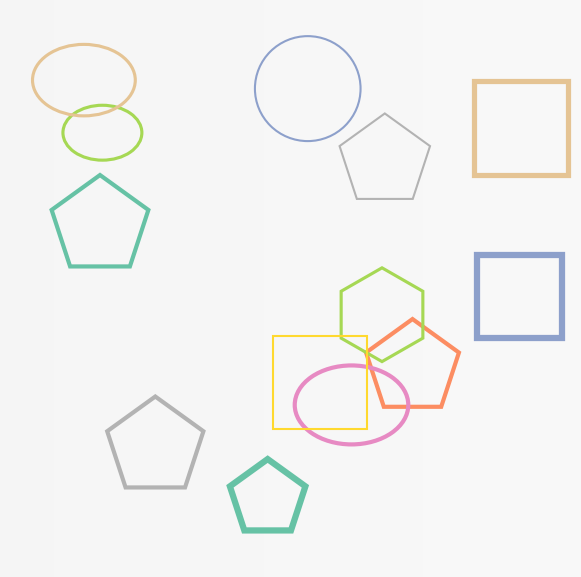[{"shape": "pentagon", "thickness": 2, "radius": 0.44, "center": [0.172, 0.609]}, {"shape": "pentagon", "thickness": 3, "radius": 0.34, "center": [0.46, 0.136]}, {"shape": "pentagon", "thickness": 2, "radius": 0.42, "center": [0.71, 0.363]}, {"shape": "square", "thickness": 3, "radius": 0.36, "center": [0.894, 0.486]}, {"shape": "circle", "thickness": 1, "radius": 0.45, "center": [0.529, 0.846]}, {"shape": "oval", "thickness": 2, "radius": 0.49, "center": [0.605, 0.298]}, {"shape": "hexagon", "thickness": 1.5, "radius": 0.41, "center": [0.657, 0.454]}, {"shape": "oval", "thickness": 1.5, "radius": 0.34, "center": [0.176, 0.769]}, {"shape": "square", "thickness": 1, "radius": 0.4, "center": [0.551, 0.337]}, {"shape": "square", "thickness": 2.5, "radius": 0.41, "center": [0.896, 0.777]}, {"shape": "oval", "thickness": 1.5, "radius": 0.44, "center": [0.144, 0.86]}, {"shape": "pentagon", "thickness": 2, "radius": 0.44, "center": [0.267, 0.225]}, {"shape": "pentagon", "thickness": 1, "radius": 0.41, "center": [0.662, 0.721]}]